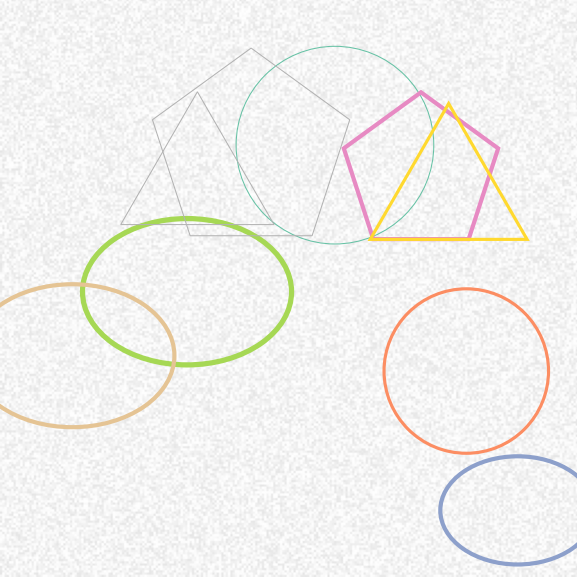[{"shape": "circle", "thickness": 0.5, "radius": 0.86, "center": [0.58, 0.748]}, {"shape": "circle", "thickness": 1.5, "radius": 0.71, "center": [0.807, 0.357]}, {"shape": "oval", "thickness": 2, "radius": 0.67, "center": [0.896, 0.115]}, {"shape": "pentagon", "thickness": 2, "radius": 0.7, "center": [0.729, 0.699]}, {"shape": "oval", "thickness": 2.5, "radius": 0.9, "center": [0.324, 0.494]}, {"shape": "triangle", "thickness": 1.5, "radius": 0.78, "center": [0.777, 0.663]}, {"shape": "oval", "thickness": 2, "radius": 0.88, "center": [0.125, 0.383]}, {"shape": "pentagon", "thickness": 0.5, "radius": 0.9, "center": [0.435, 0.736]}, {"shape": "triangle", "thickness": 0.5, "radius": 0.77, "center": [0.342, 0.687]}]